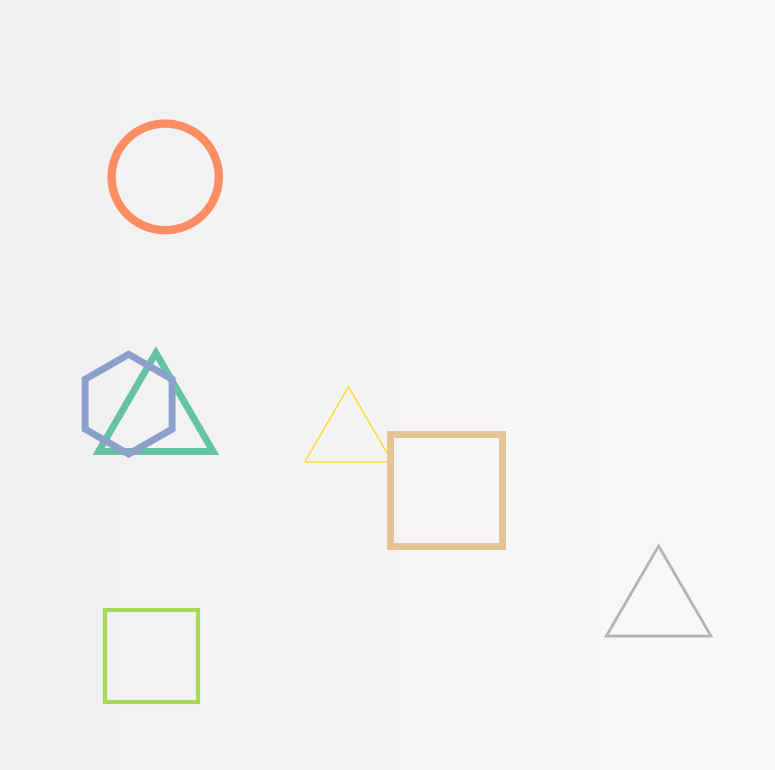[{"shape": "triangle", "thickness": 2.5, "radius": 0.43, "center": [0.201, 0.456]}, {"shape": "circle", "thickness": 3, "radius": 0.35, "center": [0.213, 0.77]}, {"shape": "hexagon", "thickness": 2.5, "radius": 0.32, "center": [0.166, 0.475]}, {"shape": "square", "thickness": 1.5, "radius": 0.3, "center": [0.196, 0.148]}, {"shape": "triangle", "thickness": 0.5, "radius": 0.33, "center": [0.45, 0.433]}, {"shape": "square", "thickness": 2.5, "radius": 0.36, "center": [0.575, 0.363]}, {"shape": "triangle", "thickness": 1, "radius": 0.39, "center": [0.85, 0.213]}]